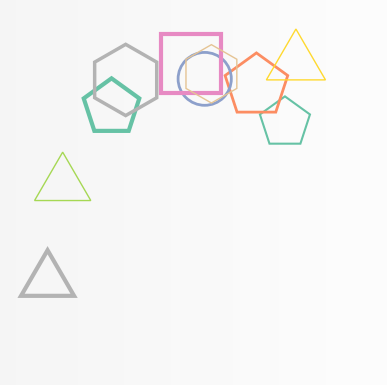[{"shape": "pentagon", "thickness": 3, "radius": 0.38, "center": [0.288, 0.721]}, {"shape": "pentagon", "thickness": 1.5, "radius": 0.34, "center": [0.735, 0.682]}, {"shape": "pentagon", "thickness": 2, "radius": 0.42, "center": [0.662, 0.778]}, {"shape": "circle", "thickness": 2, "radius": 0.34, "center": [0.528, 0.795]}, {"shape": "square", "thickness": 3, "radius": 0.39, "center": [0.494, 0.835]}, {"shape": "triangle", "thickness": 1, "radius": 0.42, "center": [0.162, 0.521]}, {"shape": "triangle", "thickness": 1, "radius": 0.44, "center": [0.764, 0.837]}, {"shape": "hexagon", "thickness": 1, "radius": 0.38, "center": [0.546, 0.808]}, {"shape": "triangle", "thickness": 3, "radius": 0.4, "center": [0.123, 0.271]}, {"shape": "hexagon", "thickness": 2.5, "radius": 0.46, "center": [0.324, 0.792]}]